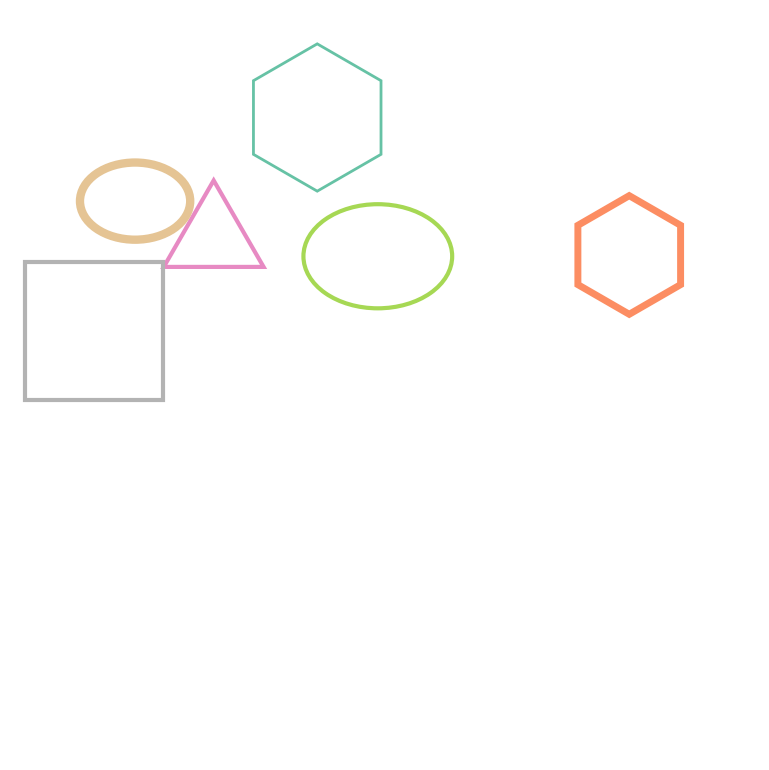[{"shape": "hexagon", "thickness": 1, "radius": 0.48, "center": [0.412, 0.847]}, {"shape": "hexagon", "thickness": 2.5, "radius": 0.39, "center": [0.817, 0.669]}, {"shape": "triangle", "thickness": 1.5, "radius": 0.37, "center": [0.277, 0.691]}, {"shape": "oval", "thickness": 1.5, "radius": 0.48, "center": [0.491, 0.667]}, {"shape": "oval", "thickness": 3, "radius": 0.36, "center": [0.175, 0.739]}, {"shape": "square", "thickness": 1.5, "radius": 0.45, "center": [0.123, 0.57]}]